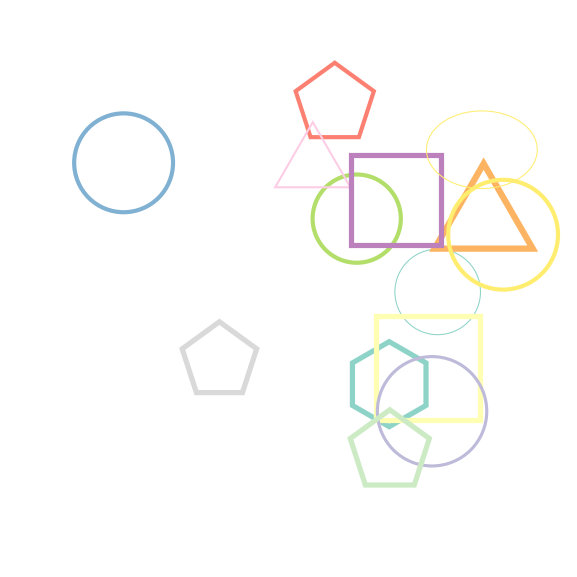[{"shape": "circle", "thickness": 0.5, "radius": 0.37, "center": [0.758, 0.494]}, {"shape": "hexagon", "thickness": 2.5, "radius": 0.37, "center": [0.674, 0.334]}, {"shape": "square", "thickness": 2.5, "radius": 0.45, "center": [0.74, 0.362]}, {"shape": "circle", "thickness": 1.5, "radius": 0.47, "center": [0.748, 0.287]}, {"shape": "pentagon", "thickness": 2, "radius": 0.36, "center": [0.58, 0.819]}, {"shape": "circle", "thickness": 2, "radius": 0.43, "center": [0.214, 0.717]}, {"shape": "triangle", "thickness": 3, "radius": 0.49, "center": [0.838, 0.618]}, {"shape": "circle", "thickness": 2, "radius": 0.38, "center": [0.618, 0.621]}, {"shape": "triangle", "thickness": 1, "radius": 0.38, "center": [0.542, 0.712]}, {"shape": "pentagon", "thickness": 2.5, "radius": 0.34, "center": [0.38, 0.374]}, {"shape": "square", "thickness": 2.5, "radius": 0.39, "center": [0.685, 0.653]}, {"shape": "pentagon", "thickness": 2.5, "radius": 0.36, "center": [0.675, 0.218]}, {"shape": "oval", "thickness": 0.5, "radius": 0.48, "center": [0.834, 0.74]}, {"shape": "circle", "thickness": 2, "radius": 0.48, "center": [0.871, 0.593]}]